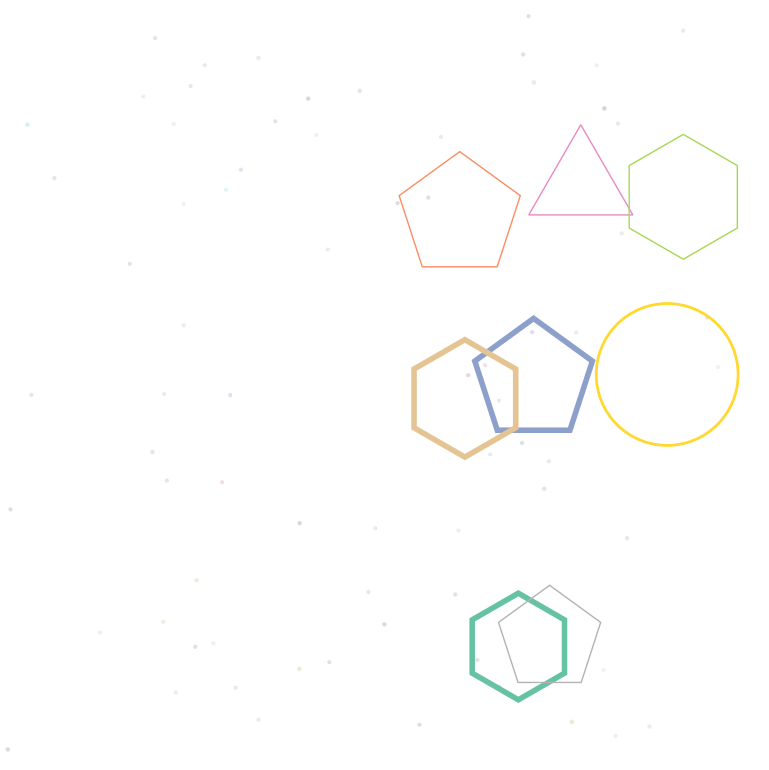[{"shape": "hexagon", "thickness": 2, "radius": 0.35, "center": [0.673, 0.16]}, {"shape": "pentagon", "thickness": 0.5, "radius": 0.41, "center": [0.597, 0.72]}, {"shape": "pentagon", "thickness": 2, "radius": 0.4, "center": [0.693, 0.506]}, {"shape": "triangle", "thickness": 0.5, "radius": 0.39, "center": [0.754, 0.76]}, {"shape": "hexagon", "thickness": 0.5, "radius": 0.41, "center": [0.887, 0.744]}, {"shape": "circle", "thickness": 1, "radius": 0.46, "center": [0.866, 0.514]}, {"shape": "hexagon", "thickness": 2, "radius": 0.38, "center": [0.604, 0.483]}, {"shape": "pentagon", "thickness": 0.5, "radius": 0.35, "center": [0.714, 0.17]}]